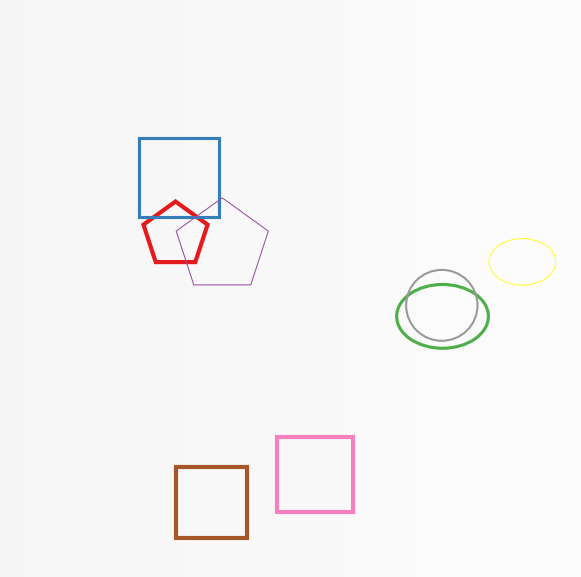[{"shape": "pentagon", "thickness": 2, "radius": 0.29, "center": [0.302, 0.592]}, {"shape": "square", "thickness": 1.5, "radius": 0.34, "center": [0.308, 0.692]}, {"shape": "oval", "thickness": 1.5, "radius": 0.39, "center": [0.761, 0.451]}, {"shape": "pentagon", "thickness": 0.5, "radius": 0.42, "center": [0.382, 0.573]}, {"shape": "oval", "thickness": 0.5, "radius": 0.29, "center": [0.899, 0.546]}, {"shape": "square", "thickness": 2, "radius": 0.31, "center": [0.364, 0.129]}, {"shape": "square", "thickness": 2, "radius": 0.32, "center": [0.542, 0.178]}, {"shape": "circle", "thickness": 1, "radius": 0.31, "center": [0.76, 0.47]}]